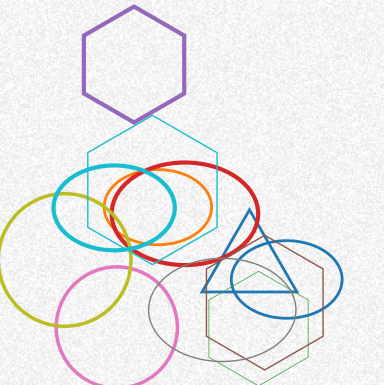[{"shape": "oval", "thickness": 2, "radius": 0.72, "center": [0.745, 0.274]}, {"shape": "triangle", "thickness": 2, "radius": 0.71, "center": [0.648, 0.313]}, {"shape": "oval", "thickness": 2, "radius": 0.7, "center": [0.41, 0.462]}, {"shape": "hexagon", "thickness": 0.5, "radius": 0.74, "center": [0.671, 0.147]}, {"shape": "oval", "thickness": 3, "radius": 0.95, "center": [0.48, 0.445]}, {"shape": "hexagon", "thickness": 3, "radius": 0.75, "center": [0.348, 0.832]}, {"shape": "hexagon", "thickness": 1, "radius": 0.87, "center": [0.688, 0.214]}, {"shape": "circle", "thickness": 2.5, "radius": 0.79, "center": [0.303, 0.149]}, {"shape": "oval", "thickness": 1, "radius": 0.96, "center": [0.577, 0.195]}, {"shape": "circle", "thickness": 2.5, "radius": 0.86, "center": [0.168, 0.325]}, {"shape": "oval", "thickness": 3, "radius": 0.79, "center": [0.297, 0.46]}, {"shape": "hexagon", "thickness": 1, "radius": 0.97, "center": [0.396, 0.507]}]